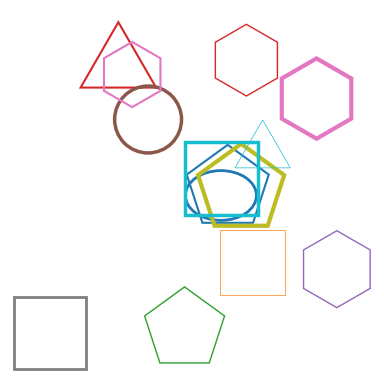[{"shape": "oval", "thickness": 2, "radius": 0.46, "center": [0.574, 0.492]}, {"shape": "pentagon", "thickness": 1.5, "radius": 0.56, "center": [0.592, 0.512]}, {"shape": "square", "thickness": 0.5, "radius": 0.42, "center": [0.656, 0.318]}, {"shape": "pentagon", "thickness": 1, "radius": 0.55, "center": [0.479, 0.146]}, {"shape": "triangle", "thickness": 1.5, "radius": 0.57, "center": [0.307, 0.829]}, {"shape": "hexagon", "thickness": 1, "radius": 0.47, "center": [0.64, 0.844]}, {"shape": "hexagon", "thickness": 1, "radius": 0.5, "center": [0.875, 0.301]}, {"shape": "circle", "thickness": 2.5, "radius": 0.43, "center": [0.385, 0.69]}, {"shape": "hexagon", "thickness": 3, "radius": 0.52, "center": [0.822, 0.744]}, {"shape": "hexagon", "thickness": 1.5, "radius": 0.42, "center": [0.343, 0.806]}, {"shape": "square", "thickness": 2, "radius": 0.47, "center": [0.131, 0.136]}, {"shape": "pentagon", "thickness": 3, "radius": 0.59, "center": [0.626, 0.509]}, {"shape": "triangle", "thickness": 0.5, "radius": 0.42, "center": [0.682, 0.606]}, {"shape": "square", "thickness": 2.5, "radius": 0.47, "center": [0.576, 0.537]}]